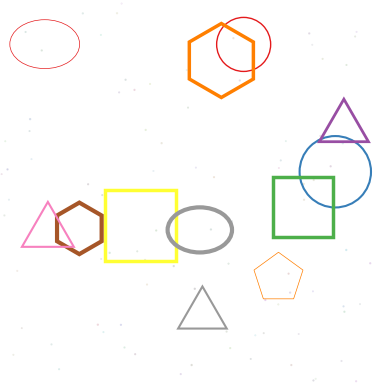[{"shape": "circle", "thickness": 1, "radius": 0.35, "center": [0.633, 0.885]}, {"shape": "oval", "thickness": 0.5, "radius": 0.45, "center": [0.116, 0.885]}, {"shape": "circle", "thickness": 1.5, "radius": 0.46, "center": [0.871, 0.554]}, {"shape": "square", "thickness": 2.5, "radius": 0.39, "center": [0.787, 0.462]}, {"shape": "triangle", "thickness": 2, "radius": 0.37, "center": [0.893, 0.669]}, {"shape": "hexagon", "thickness": 2.5, "radius": 0.48, "center": [0.575, 0.843]}, {"shape": "pentagon", "thickness": 0.5, "radius": 0.33, "center": [0.723, 0.278]}, {"shape": "square", "thickness": 2.5, "radius": 0.46, "center": [0.365, 0.414]}, {"shape": "hexagon", "thickness": 3, "radius": 0.33, "center": [0.206, 0.407]}, {"shape": "triangle", "thickness": 1.5, "radius": 0.39, "center": [0.124, 0.398]}, {"shape": "triangle", "thickness": 1.5, "radius": 0.36, "center": [0.526, 0.183]}, {"shape": "oval", "thickness": 3, "radius": 0.42, "center": [0.519, 0.403]}]